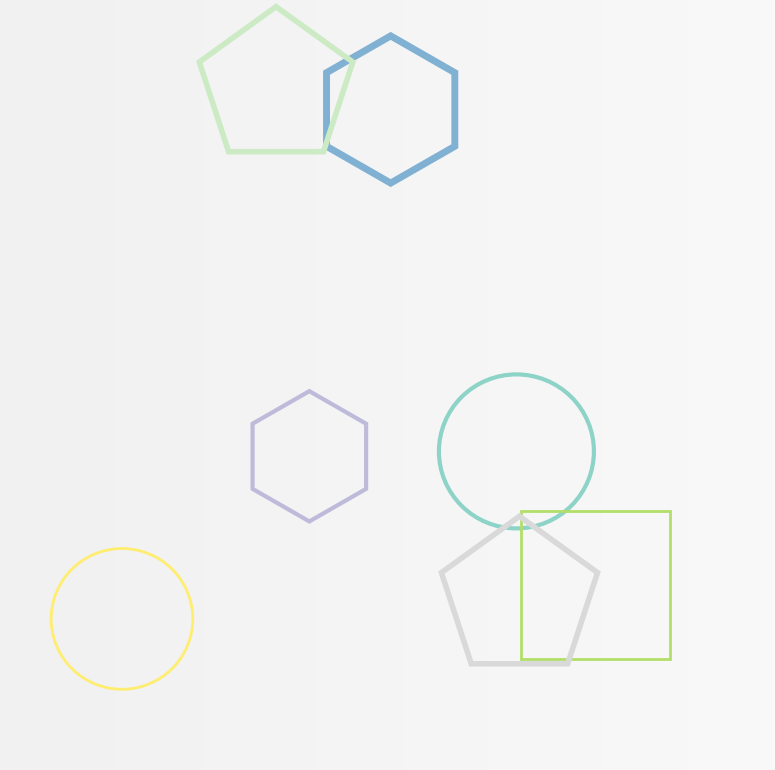[{"shape": "circle", "thickness": 1.5, "radius": 0.5, "center": [0.666, 0.414]}, {"shape": "hexagon", "thickness": 1.5, "radius": 0.42, "center": [0.399, 0.407]}, {"shape": "hexagon", "thickness": 2.5, "radius": 0.48, "center": [0.504, 0.858]}, {"shape": "square", "thickness": 1, "radius": 0.48, "center": [0.768, 0.24]}, {"shape": "pentagon", "thickness": 2, "radius": 0.53, "center": [0.67, 0.224]}, {"shape": "pentagon", "thickness": 2, "radius": 0.52, "center": [0.356, 0.887]}, {"shape": "circle", "thickness": 1, "radius": 0.46, "center": [0.157, 0.196]}]